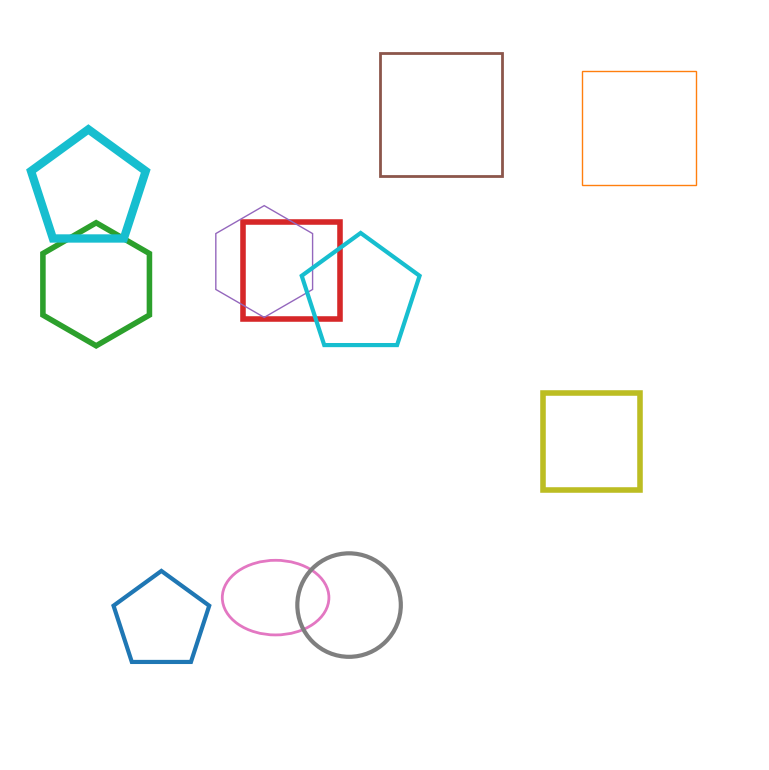[{"shape": "pentagon", "thickness": 1.5, "radius": 0.33, "center": [0.21, 0.193]}, {"shape": "square", "thickness": 0.5, "radius": 0.37, "center": [0.83, 0.833]}, {"shape": "hexagon", "thickness": 2, "radius": 0.4, "center": [0.125, 0.631]}, {"shape": "square", "thickness": 2, "radius": 0.32, "center": [0.379, 0.649]}, {"shape": "hexagon", "thickness": 0.5, "radius": 0.36, "center": [0.343, 0.66]}, {"shape": "square", "thickness": 1, "radius": 0.4, "center": [0.572, 0.851]}, {"shape": "oval", "thickness": 1, "radius": 0.35, "center": [0.358, 0.224]}, {"shape": "circle", "thickness": 1.5, "radius": 0.34, "center": [0.453, 0.214]}, {"shape": "square", "thickness": 2, "radius": 0.31, "center": [0.768, 0.427]}, {"shape": "pentagon", "thickness": 1.5, "radius": 0.4, "center": [0.468, 0.617]}, {"shape": "pentagon", "thickness": 3, "radius": 0.39, "center": [0.115, 0.754]}]